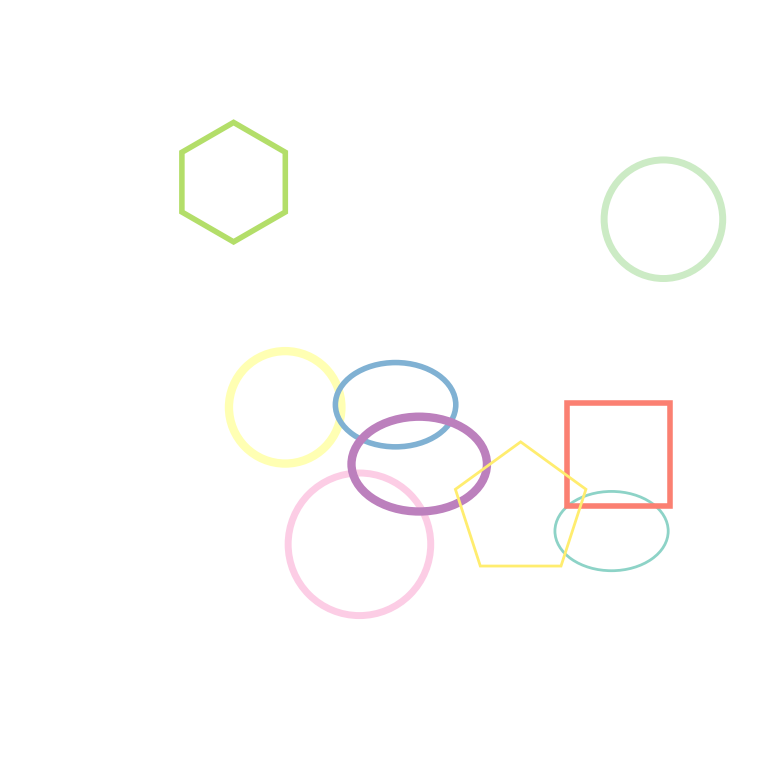[{"shape": "oval", "thickness": 1, "radius": 0.37, "center": [0.794, 0.31]}, {"shape": "circle", "thickness": 3, "radius": 0.37, "center": [0.37, 0.471]}, {"shape": "square", "thickness": 2, "radius": 0.33, "center": [0.804, 0.41]}, {"shape": "oval", "thickness": 2, "radius": 0.39, "center": [0.514, 0.474]}, {"shape": "hexagon", "thickness": 2, "radius": 0.39, "center": [0.303, 0.763]}, {"shape": "circle", "thickness": 2.5, "radius": 0.46, "center": [0.467, 0.293]}, {"shape": "oval", "thickness": 3, "radius": 0.44, "center": [0.544, 0.397]}, {"shape": "circle", "thickness": 2.5, "radius": 0.39, "center": [0.862, 0.715]}, {"shape": "pentagon", "thickness": 1, "radius": 0.45, "center": [0.676, 0.337]}]